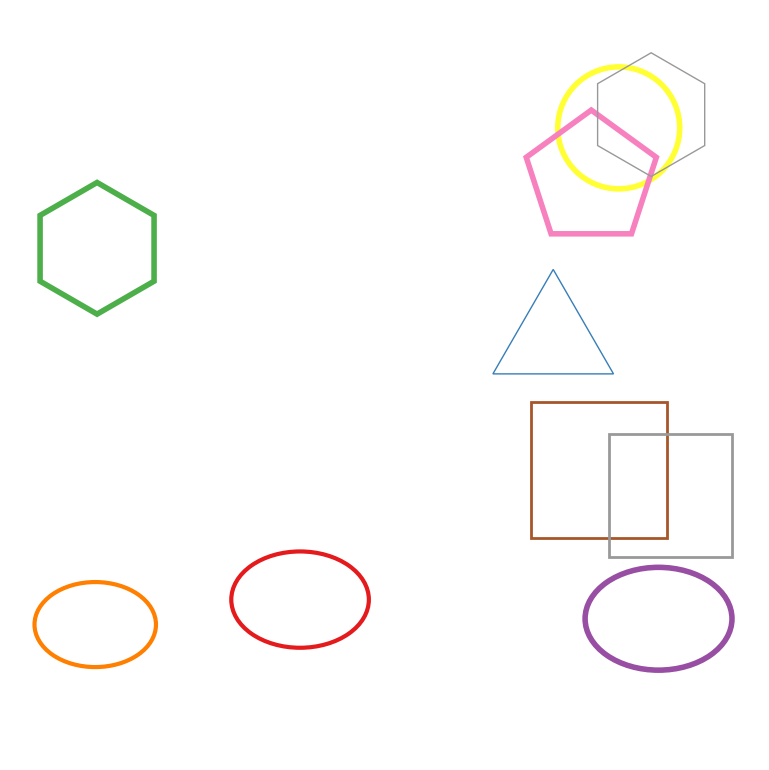[{"shape": "oval", "thickness": 1.5, "radius": 0.45, "center": [0.39, 0.221]}, {"shape": "triangle", "thickness": 0.5, "radius": 0.45, "center": [0.718, 0.56]}, {"shape": "hexagon", "thickness": 2, "radius": 0.43, "center": [0.126, 0.678]}, {"shape": "oval", "thickness": 2, "radius": 0.48, "center": [0.855, 0.196]}, {"shape": "oval", "thickness": 1.5, "radius": 0.39, "center": [0.124, 0.189]}, {"shape": "circle", "thickness": 2, "radius": 0.4, "center": [0.804, 0.834]}, {"shape": "square", "thickness": 1, "radius": 0.44, "center": [0.778, 0.389]}, {"shape": "pentagon", "thickness": 2, "radius": 0.44, "center": [0.768, 0.768]}, {"shape": "square", "thickness": 1, "radius": 0.4, "center": [0.871, 0.357]}, {"shape": "hexagon", "thickness": 0.5, "radius": 0.4, "center": [0.846, 0.851]}]